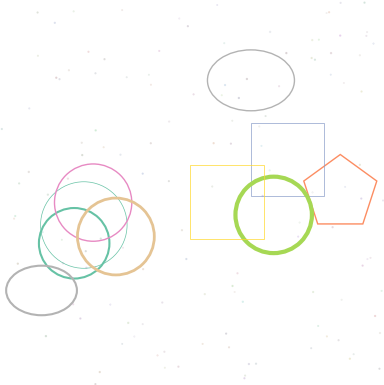[{"shape": "circle", "thickness": 1.5, "radius": 0.46, "center": [0.193, 0.368]}, {"shape": "circle", "thickness": 0.5, "radius": 0.56, "center": [0.218, 0.416]}, {"shape": "pentagon", "thickness": 1, "radius": 0.5, "center": [0.884, 0.499]}, {"shape": "square", "thickness": 0.5, "radius": 0.47, "center": [0.747, 0.586]}, {"shape": "circle", "thickness": 1, "radius": 0.5, "center": [0.242, 0.474]}, {"shape": "circle", "thickness": 3, "radius": 0.5, "center": [0.711, 0.442]}, {"shape": "square", "thickness": 0.5, "radius": 0.48, "center": [0.59, 0.475]}, {"shape": "circle", "thickness": 2, "radius": 0.5, "center": [0.301, 0.386]}, {"shape": "oval", "thickness": 1.5, "radius": 0.46, "center": [0.108, 0.246]}, {"shape": "oval", "thickness": 1, "radius": 0.56, "center": [0.652, 0.791]}]